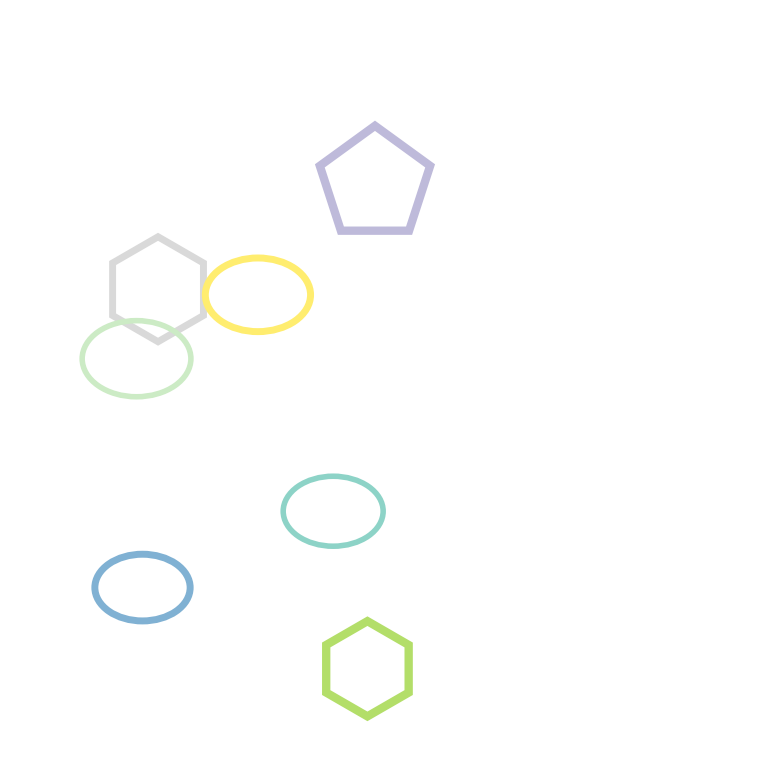[{"shape": "oval", "thickness": 2, "radius": 0.32, "center": [0.433, 0.336]}, {"shape": "pentagon", "thickness": 3, "radius": 0.38, "center": [0.487, 0.761]}, {"shape": "oval", "thickness": 2.5, "radius": 0.31, "center": [0.185, 0.237]}, {"shape": "hexagon", "thickness": 3, "radius": 0.31, "center": [0.477, 0.131]}, {"shape": "hexagon", "thickness": 2.5, "radius": 0.34, "center": [0.205, 0.624]}, {"shape": "oval", "thickness": 2, "radius": 0.35, "center": [0.177, 0.534]}, {"shape": "oval", "thickness": 2.5, "radius": 0.34, "center": [0.335, 0.617]}]